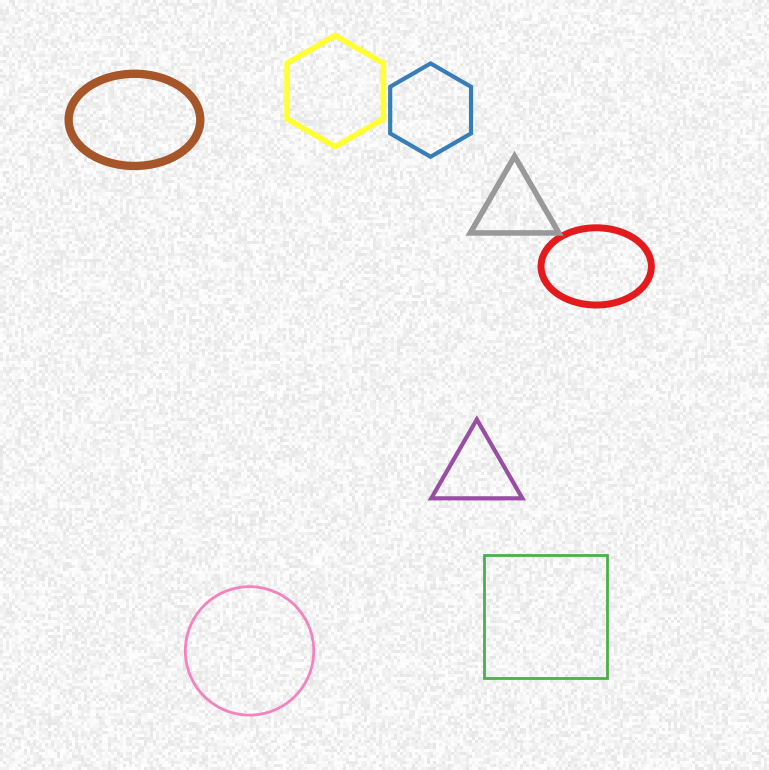[{"shape": "oval", "thickness": 2.5, "radius": 0.36, "center": [0.774, 0.654]}, {"shape": "hexagon", "thickness": 1.5, "radius": 0.3, "center": [0.559, 0.857]}, {"shape": "square", "thickness": 1, "radius": 0.4, "center": [0.708, 0.199]}, {"shape": "triangle", "thickness": 1.5, "radius": 0.34, "center": [0.619, 0.387]}, {"shape": "hexagon", "thickness": 2, "radius": 0.36, "center": [0.435, 0.882]}, {"shape": "oval", "thickness": 3, "radius": 0.43, "center": [0.175, 0.844]}, {"shape": "circle", "thickness": 1, "radius": 0.42, "center": [0.324, 0.155]}, {"shape": "triangle", "thickness": 2, "radius": 0.33, "center": [0.668, 0.731]}]